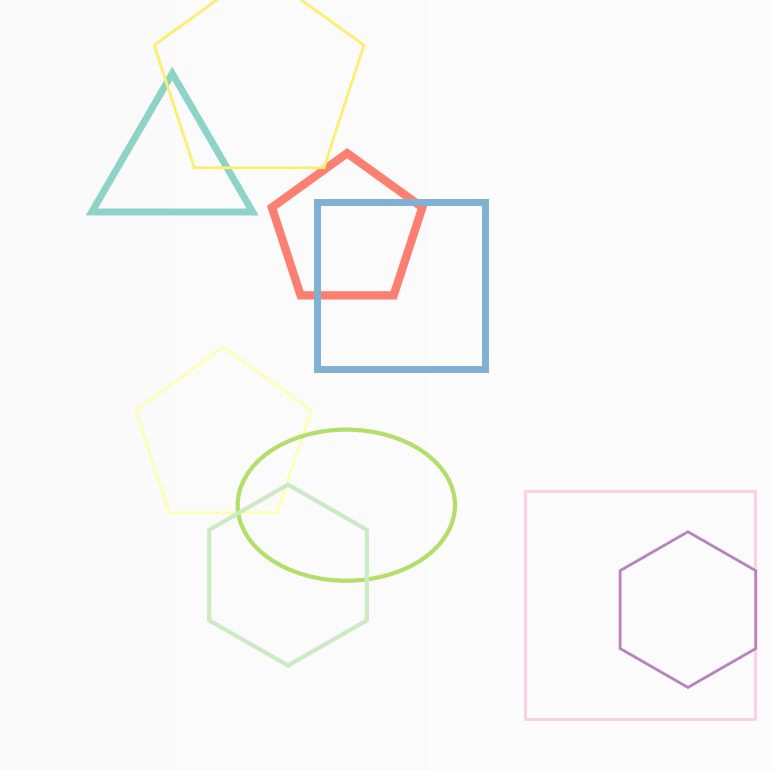[{"shape": "triangle", "thickness": 2.5, "radius": 0.6, "center": [0.222, 0.785]}, {"shape": "pentagon", "thickness": 1, "radius": 0.59, "center": [0.288, 0.431]}, {"shape": "pentagon", "thickness": 3, "radius": 0.51, "center": [0.448, 0.699]}, {"shape": "square", "thickness": 2.5, "radius": 0.54, "center": [0.517, 0.629]}, {"shape": "oval", "thickness": 1.5, "radius": 0.7, "center": [0.447, 0.344]}, {"shape": "square", "thickness": 1, "radius": 0.74, "center": [0.826, 0.214]}, {"shape": "hexagon", "thickness": 1, "radius": 0.51, "center": [0.888, 0.208]}, {"shape": "hexagon", "thickness": 1.5, "radius": 0.59, "center": [0.372, 0.253]}, {"shape": "pentagon", "thickness": 1, "radius": 0.71, "center": [0.334, 0.897]}]